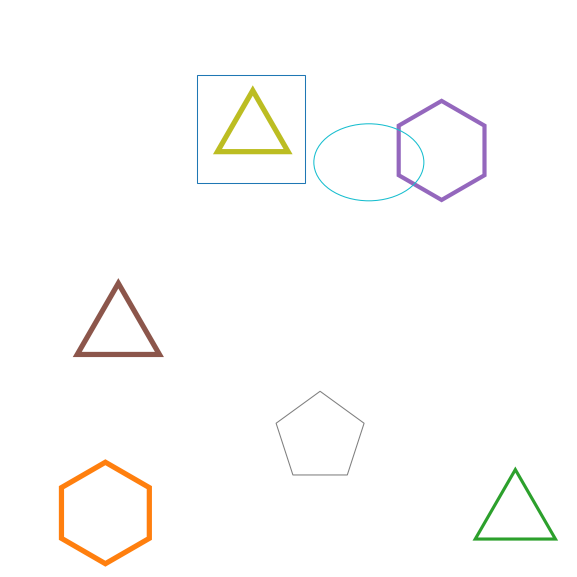[{"shape": "square", "thickness": 0.5, "radius": 0.47, "center": [0.435, 0.776]}, {"shape": "hexagon", "thickness": 2.5, "radius": 0.44, "center": [0.182, 0.111]}, {"shape": "triangle", "thickness": 1.5, "radius": 0.4, "center": [0.892, 0.106]}, {"shape": "hexagon", "thickness": 2, "radius": 0.43, "center": [0.765, 0.739]}, {"shape": "triangle", "thickness": 2.5, "radius": 0.41, "center": [0.205, 0.426]}, {"shape": "pentagon", "thickness": 0.5, "radius": 0.4, "center": [0.554, 0.241]}, {"shape": "triangle", "thickness": 2.5, "radius": 0.35, "center": [0.438, 0.772]}, {"shape": "oval", "thickness": 0.5, "radius": 0.48, "center": [0.639, 0.718]}]